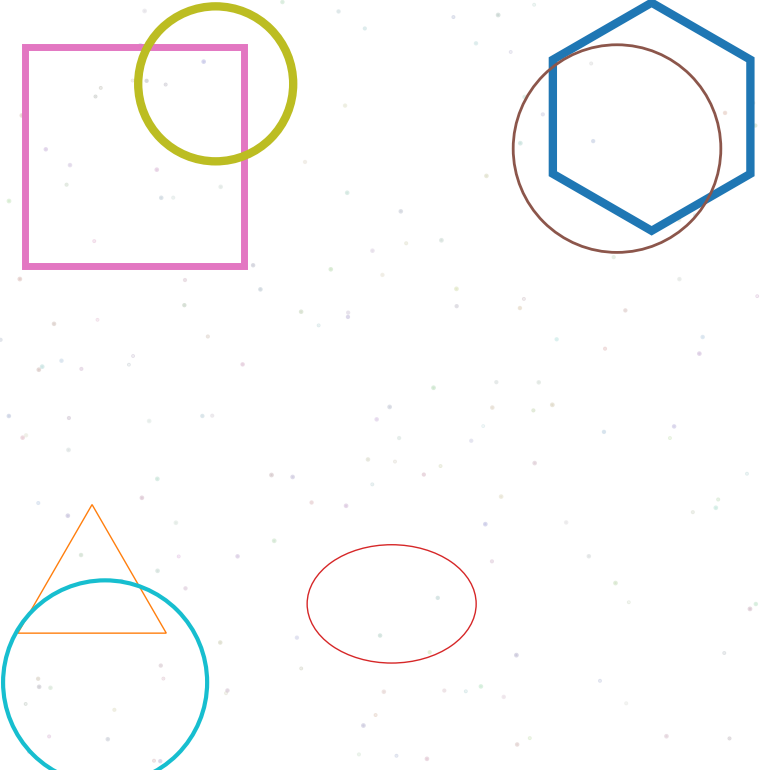[{"shape": "hexagon", "thickness": 3, "radius": 0.74, "center": [0.846, 0.848]}, {"shape": "triangle", "thickness": 0.5, "radius": 0.56, "center": [0.12, 0.233]}, {"shape": "oval", "thickness": 0.5, "radius": 0.55, "center": [0.509, 0.216]}, {"shape": "circle", "thickness": 1, "radius": 0.67, "center": [0.801, 0.807]}, {"shape": "square", "thickness": 2.5, "radius": 0.71, "center": [0.174, 0.797]}, {"shape": "circle", "thickness": 3, "radius": 0.5, "center": [0.28, 0.891]}, {"shape": "circle", "thickness": 1.5, "radius": 0.66, "center": [0.137, 0.114]}]